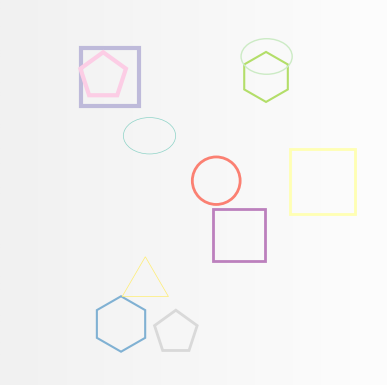[{"shape": "oval", "thickness": 0.5, "radius": 0.34, "center": [0.386, 0.647]}, {"shape": "square", "thickness": 2, "radius": 0.42, "center": [0.833, 0.529]}, {"shape": "square", "thickness": 3, "radius": 0.37, "center": [0.283, 0.801]}, {"shape": "circle", "thickness": 2, "radius": 0.31, "center": [0.558, 0.531]}, {"shape": "hexagon", "thickness": 1.5, "radius": 0.36, "center": [0.312, 0.158]}, {"shape": "hexagon", "thickness": 1.5, "radius": 0.32, "center": [0.687, 0.8]}, {"shape": "pentagon", "thickness": 3, "radius": 0.31, "center": [0.266, 0.803]}, {"shape": "pentagon", "thickness": 2, "radius": 0.29, "center": [0.454, 0.136]}, {"shape": "square", "thickness": 2, "radius": 0.34, "center": [0.617, 0.389]}, {"shape": "oval", "thickness": 1, "radius": 0.33, "center": [0.688, 0.853]}, {"shape": "triangle", "thickness": 0.5, "radius": 0.34, "center": [0.375, 0.264]}]